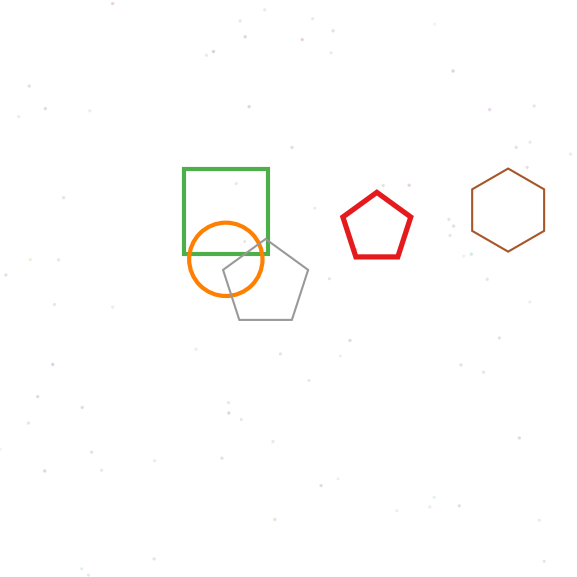[{"shape": "pentagon", "thickness": 2.5, "radius": 0.31, "center": [0.653, 0.604]}, {"shape": "square", "thickness": 2, "radius": 0.36, "center": [0.392, 0.633]}, {"shape": "circle", "thickness": 2, "radius": 0.32, "center": [0.391, 0.55]}, {"shape": "hexagon", "thickness": 1, "radius": 0.36, "center": [0.88, 0.635]}, {"shape": "pentagon", "thickness": 1, "radius": 0.39, "center": [0.46, 0.508]}]